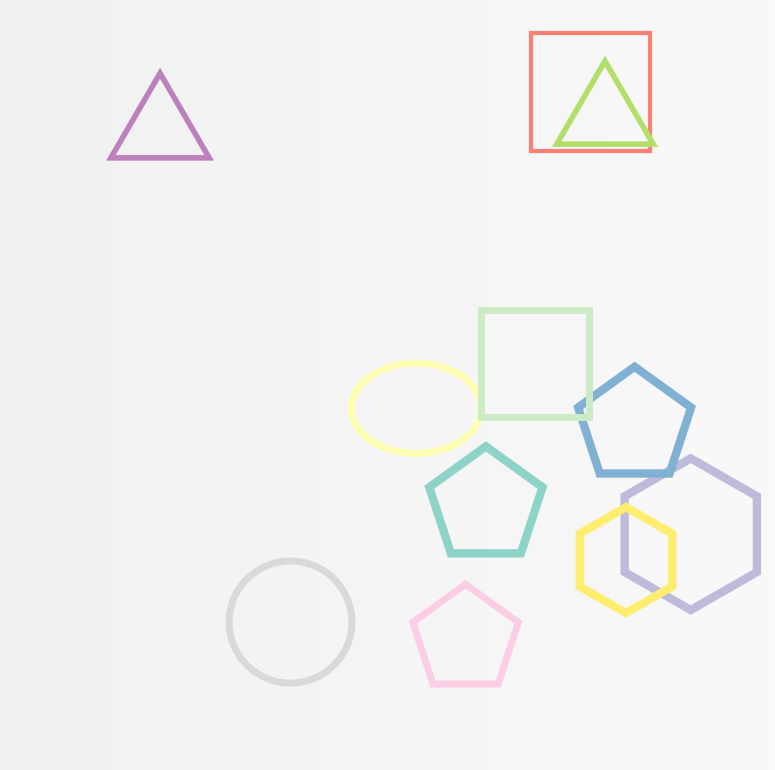[{"shape": "pentagon", "thickness": 3, "radius": 0.38, "center": [0.627, 0.343]}, {"shape": "oval", "thickness": 2.5, "radius": 0.42, "center": [0.537, 0.47]}, {"shape": "hexagon", "thickness": 3, "radius": 0.49, "center": [0.891, 0.306]}, {"shape": "square", "thickness": 1.5, "radius": 0.38, "center": [0.762, 0.881]}, {"shape": "pentagon", "thickness": 3, "radius": 0.38, "center": [0.819, 0.447]}, {"shape": "triangle", "thickness": 2, "radius": 0.36, "center": [0.781, 0.849]}, {"shape": "pentagon", "thickness": 2.5, "radius": 0.36, "center": [0.601, 0.17]}, {"shape": "circle", "thickness": 2.5, "radius": 0.4, "center": [0.375, 0.192]}, {"shape": "triangle", "thickness": 2, "radius": 0.37, "center": [0.207, 0.832]}, {"shape": "square", "thickness": 2.5, "radius": 0.35, "center": [0.691, 0.528]}, {"shape": "hexagon", "thickness": 3, "radius": 0.34, "center": [0.808, 0.273]}]